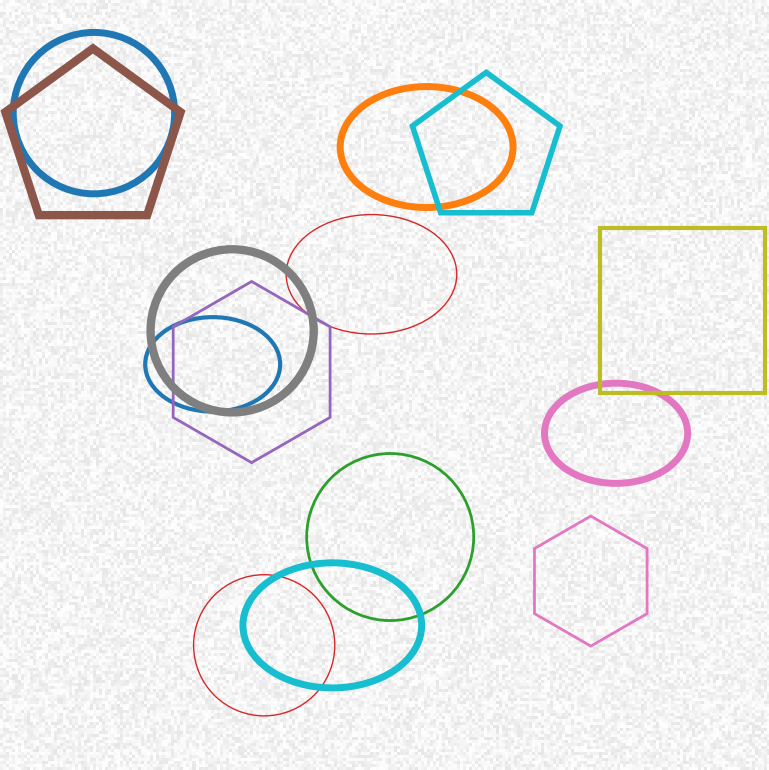[{"shape": "circle", "thickness": 2.5, "radius": 0.52, "center": [0.122, 0.853]}, {"shape": "oval", "thickness": 1.5, "radius": 0.44, "center": [0.276, 0.527]}, {"shape": "oval", "thickness": 2.5, "radius": 0.56, "center": [0.554, 0.809]}, {"shape": "circle", "thickness": 1, "radius": 0.54, "center": [0.507, 0.303]}, {"shape": "oval", "thickness": 0.5, "radius": 0.55, "center": [0.482, 0.644]}, {"shape": "circle", "thickness": 0.5, "radius": 0.46, "center": [0.343, 0.162]}, {"shape": "hexagon", "thickness": 1, "radius": 0.59, "center": [0.327, 0.517]}, {"shape": "pentagon", "thickness": 3, "radius": 0.6, "center": [0.121, 0.817]}, {"shape": "hexagon", "thickness": 1, "radius": 0.42, "center": [0.767, 0.245]}, {"shape": "oval", "thickness": 2.5, "radius": 0.46, "center": [0.8, 0.437]}, {"shape": "circle", "thickness": 3, "radius": 0.53, "center": [0.301, 0.57]}, {"shape": "square", "thickness": 1.5, "radius": 0.54, "center": [0.886, 0.597]}, {"shape": "pentagon", "thickness": 2, "radius": 0.5, "center": [0.631, 0.805]}, {"shape": "oval", "thickness": 2.5, "radius": 0.58, "center": [0.432, 0.188]}]